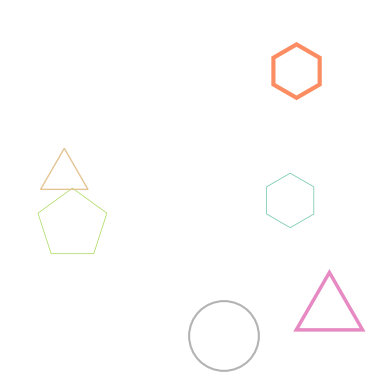[{"shape": "hexagon", "thickness": 0.5, "radius": 0.35, "center": [0.754, 0.479]}, {"shape": "hexagon", "thickness": 3, "radius": 0.35, "center": [0.77, 0.815]}, {"shape": "triangle", "thickness": 2.5, "radius": 0.5, "center": [0.856, 0.193]}, {"shape": "pentagon", "thickness": 0.5, "radius": 0.47, "center": [0.188, 0.417]}, {"shape": "triangle", "thickness": 1, "radius": 0.36, "center": [0.167, 0.544]}, {"shape": "circle", "thickness": 1.5, "radius": 0.45, "center": [0.582, 0.127]}]